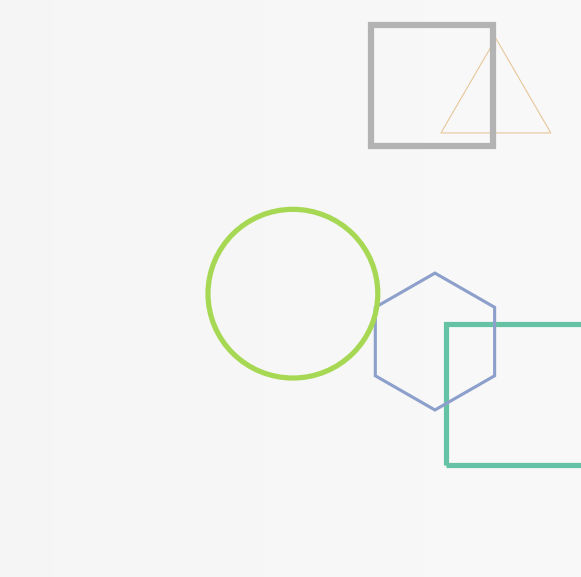[{"shape": "square", "thickness": 2.5, "radius": 0.61, "center": [0.89, 0.316]}, {"shape": "hexagon", "thickness": 1.5, "radius": 0.59, "center": [0.748, 0.408]}, {"shape": "circle", "thickness": 2.5, "radius": 0.73, "center": [0.504, 0.491]}, {"shape": "triangle", "thickness": 0.5, "radius": 0.55, "center": [0.853, 0.823]}, {"shape": "square", "thickness": 3, "radius": 0.52, "center": [0.743, 0.851]}]